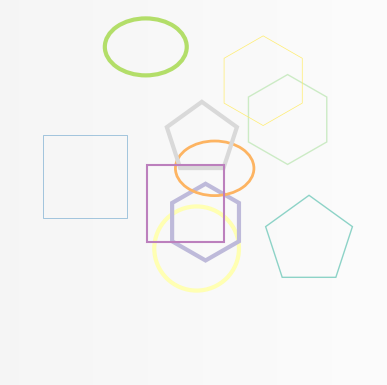[{"shape": "pentagon", "thickness": 1, "radius": 0.59, "center": [0.797, 0.375]}, {"shape": "circle", "thickness": 3, "radius": 0.55, "center": [0.507, 0.355]}, {"shape": "hexagon", "thickness": 3, "radius": 0.5, "center": [0.53, 0.423]}, {"shape": "square", "thickness": 0.5, "radius": 0.54, "center": [0.22, 0.542]}, {"shape": "oval", "thickness": 2, "radius": 0.51, "center": [0.554, 0.563]}, {"shape": "oval", "thickness": 3, "radius": 0.53, "center": [0.376, 0.878]}, {"shape": "pentagon", "thickness": 3, "radius": 0.48, "center": [0.521, 0.64]}, {"shape": "square", "thickness": 1.5, "radius": 0.5, "center": [0.479, 0.471]}, {"shape": "hexagon", "thickness": 1, "radius": 0.58, "center": [0.742, 0.69]}, {"shape": "hexagon", "thickness": 0.5, "radius": 0.58, "center": [0.679, 0.79]}]